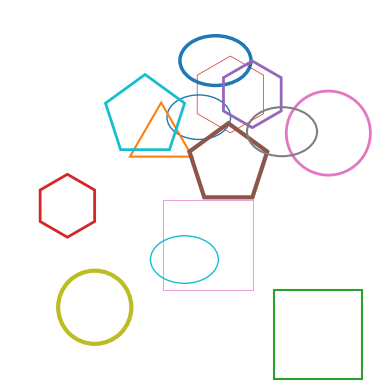[{"shape": "oval", "thickness": 2.5, "radius": 0.46, "center": [0.56, 0.843]}, {"shape": "oval", "thickness": 1, "radius": 0.41, "center": [0.516, 0.696]}, {"shape": "triangle", "thickness": 1.5, "radius": 0.47, "center": [0.419, 0.64]}, {"shape": "square", "thickness": 1.5, "radius": 0.57, "center": [0.827, 0.131]}, {"shape": "hexagon", "thickness": 0.5, "radius": 0.5, "center": [0.598, 0.755]}, {"shape": "hexagon", "thickness": 2, "radius": 0.41, "center": [0.175, 0.466]}, {"shape": "hexagon", "thickness": 2, "radius": 0.43, "center": [0.655, 0.755]}, {"shape": "pentagon", "thickness": 3, "radius": 0.53, "center": [0.593, 0.573]}, {"shape": "circle", "thickness": 2, "radius": 0.55, "center": [0.853, 0.654]}, {"shape": "square", "thickness": 0.5, "radius": 0.59, "center": [0.541, 0.363]}, {"shape": "oval", "thickness": 1.5, "radius": 0.45, "center": [0.733, 0.658]}, {"shape": "circle", "thickness": 3, "radius": 0.48, "center": [0.246, 0.202]}, {"shape": "oval", "thickness": 1, "radius": 0.44, "center": [0.479, 0.326]}, {"shape": "pentagon", "thickness": 2, "radius": 0.54, "center": [0.377, 0.699]}]